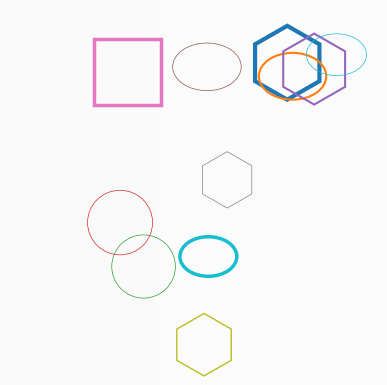[{"shape": "hexagon", "thickness": 3, "radius": 0.48, "center": [0.741, 0.837]}, {"shape": "oval", "thickness": 1.5, "radius": 0.43, "center": [0.755, 0.802]}, {"shape": "circle", "thickness": 0.5, "radius": 0.41, "center": [0.37, 0.308]}, {"shape": "circle", "thickness": 0.5, "radius": 0.42, "center": [0.31, 0.422]}, {"shape": "hexagon", "thickness": 1.5, "radius": 0.46, "center": [0.811, 0.821]}, {"shape": "oval", "thickness": 0.5, "radius": 0.44, "center": [0.534, 0.826]}, {"shape": "square", "thickness": 2.5, "radius": 0.43, "center": [0.329, 0.813]}, {"shape": "hexagon", "thickness": 0.5, "radius": 0.37, "center": [0.586, 0.533]}, {"shape": "hexagon", "thickness": 1, "radius": 0.41, "center": [0.527, 0.105]}, {"shape": "oval", "thickness": 0.5, "radius": 0.39, "center": [0.868, 0.858]}, {"shape": "oval", "thickness": 2.5, "radius": 0.37, "center": [0.538, 0.334]}]